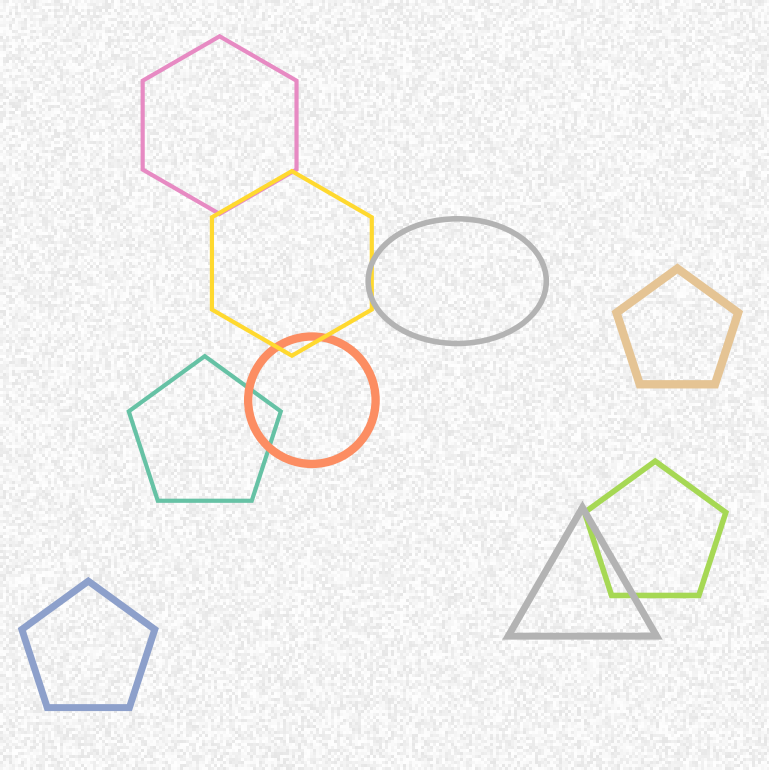[{"shape": "pentagon", "thickness": 1.5, "radius": 0.52, "center": [0.266, 0.434]}, {"shape": "circle", "thickness": 3, "radius": 0.41, "center": [0.405, 0.48]}, {"shape": "pentagon", "thickness": 2.5, "radius": 0.45, "center": [0.115, 0.154]}, {"shape": "hexagon", "thickness": 1.5, "radius": 0.58, "center": [0.285, 0.837]}, {"shape": "pentagon", "thickness": 2, "radius": 0.48, "center": [0.851, 0.305]}, {"shape": "hexagon", "thickness": 1.5, "radius": 0.6, "center": [0.379, 0.658]}, {"shape": "pentagon", "thickness": 3, "radius": 0.42, "center": [0.88, 0.568]}, {"shape": "triangle", "thickness": 2.5, "radius": 0.56, "center": [0.756, 0.229]}, {"shape": "oval", "thickness": 2, "radius": 0.58, "center": [0.594, 0.635]}]